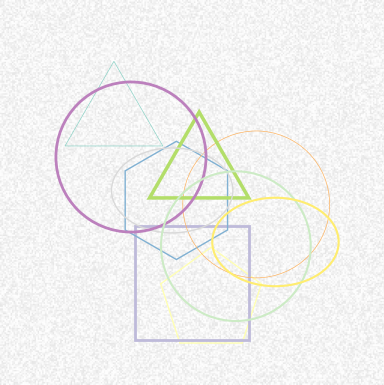[{"shape": "triangle", "thickness": 0.5, "radius": 0.73, "center": [0.296, 0.694]}, {"shape": "pentagon", "thickness": 1, "radius": 0.69, "center": [0.548, 0.22]}, {"shape": "square", "thickness": 2, "radius": 0.74, "center": [0.498, 0.265]}, {"shape": "hexagon", "thickness": 1, "radius": 0.77, "center": [0.458, 0.48]}, {"shape": "circle", "thickness": 0.5, "radius": 0.95, "center": [0.665, 0.469]}, {"shape": "triangle", "thickness": 2.5, "radius": 0.74, "center": [0.517, 0.56]}, {"shape": "oval", "thickness": 1, "radius": 0.79, "center": [0.447, 0.505]}, {"shape": "circle", "thickness": 2, "radius": 0.97, "center": [0.34, 0.592]}, {"shape": "circle", "thickness": 1.5, "radius": 0.97, "center": [0.613, 0.361]}, {"shape": "oval", "thickness": 1.5, "radius": 0.82, "center": [0.715, 0.371]}]